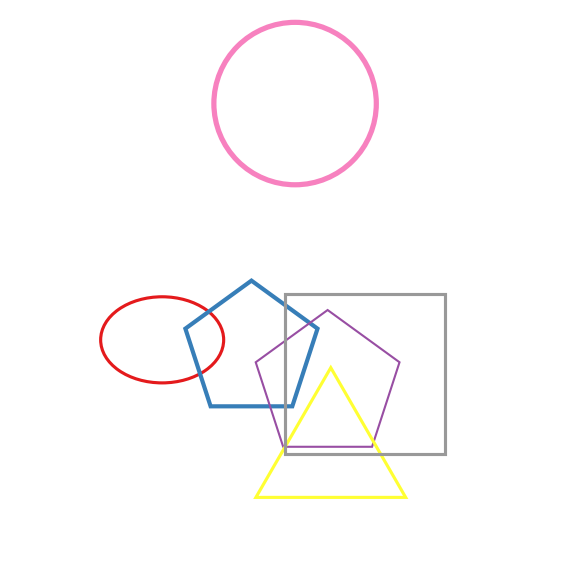[{"shape": "oval", "thickness": 1.5, "radius": 0.53, "center": [0.281, 0.411]}, {"shape": "pentagon", "thickness": 2, "radius": 0.6, "center": [0.435, 0.393]}, {"shape": "pentagon", "thickness": 1, "radius": 0.65, "center": [0.567, 0.331]}, {"shape": "triangle", "thickness": 1.5, "radius": 0.75, "center": [0.573, 0.213]}, {"shape": "circle", "thickness": 2.5, "radius": 0.7, "center": [0.511, 0.82]}, {"shape": "square", "thickness": 1.5, "radius": 0.69, "center": [0.632, 0.352]}]